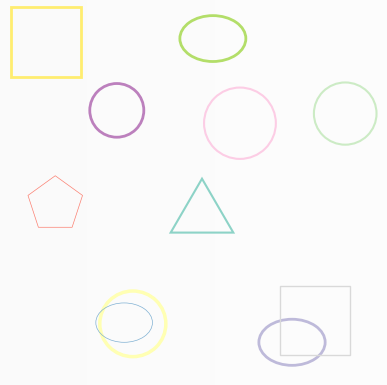[{"shape": "triangle", "thickness": 1.5, "radius": 0.47, "center": [0.521, 0.443]}, {"shape": "circle", "thickness": 2.5, "radius": 0.43, "center": [0.343, 0.159]}, {"shape": "oval", "thickness": 2, "radius": 0.43, "center": [0.754, 0.111]}, {"shape": "pentagon", "thickness": 0.5, "radius": 0.37, "center": [0.143, 0.47]}, {"shape": "oval", "thickness": 0.5, "radius": 0.37, "center": [0.32, 0.162]}, {"shape": "oval", "thickness": 2, "radius": 0.43, "center": [0.549, 0.9]}, {"shape": "circle", "thickness": 1.5, "radius": 0.46, "center": [0.619, 0.68]}, {"shape": "square", "thickness": 1, "radius": 0.45, "center": [0.812, 0.168]}, {"shape": "circle", "thickness": 2, "radius": 0.35, "center": [0.301, 0.713]}, {"shape": "circle", "thickness": 1.5, "radius": 0.4, "center": [0.891, 0.705]}, {"shape": "square", "thickness": 2, "radius": 0.45, "center": [0.118, 0.891]}]